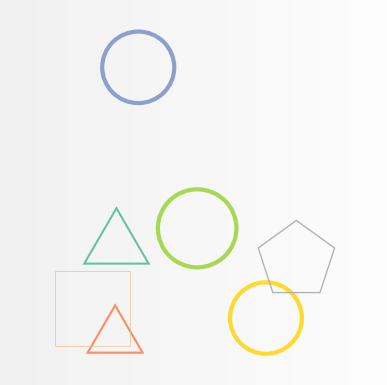[{"shape": "triangle", "thickness": 1.5, "radius": 0.48, "center": [0.3, 0.363]}, {"shape": "triangle", "thickness": 1.5, "radius": 0.41, "center": [0.297, 0.125]}, {"shape": "circle", "thickness": 3, "radius": 0.46, "center": [0.357, 0.825]}, {"shape": "circle", "thickness": 3, "radius": 0.51, "center": [0.509, 0.407]}, {"shape": "circle", "thickness": 3, "radius": 0.46, "center": [0.686, 0.174]}, {"shape": "square", "thickness": 0.5, "radius": 0.48, "center": [0.238, 0.199]}, {"shape": "pentagon", "thickness": 1, "radius": 0.52, "center": [0.765, 0.324]}]